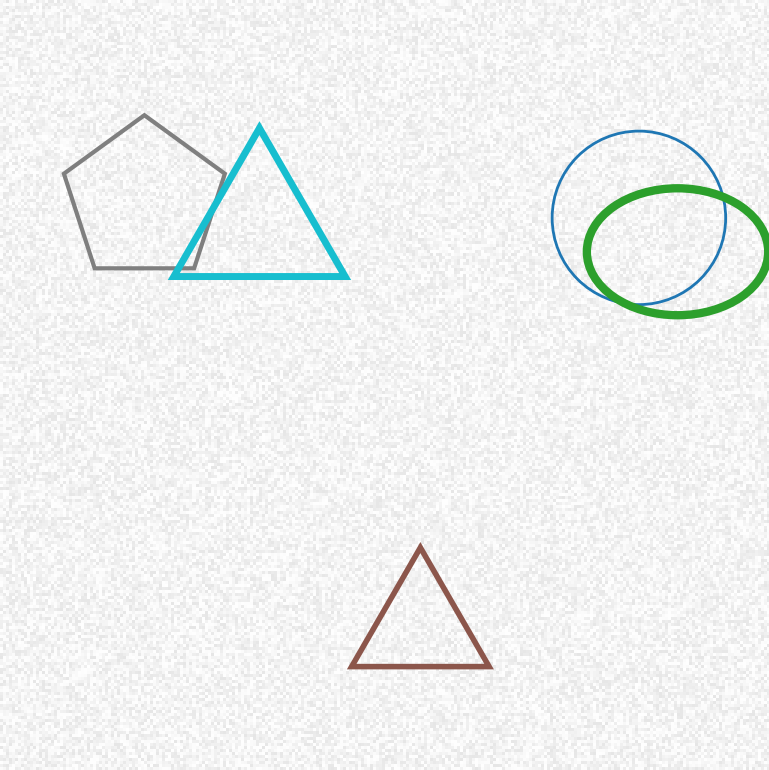[{"shape": "circle", "thickness": 1, "radius": 0.56, "center": [0.83, 0.717]}, {"shape": "oval", "thickness": 3, "radius": 0.59, "center": [0.88, 0.673]}, {"shape": "triangle", "thickness": 2, "radius": 0.52, "center": [0.546, 0.186]}, {"shape": "pentagon", "thickness": 1.5, "radius": 0.55, "center": [0.188, 0.74]}, {"shape": "triangle", "thickness": 2.5, "radius": 0.64, "center": [0.337, 0.705]}]